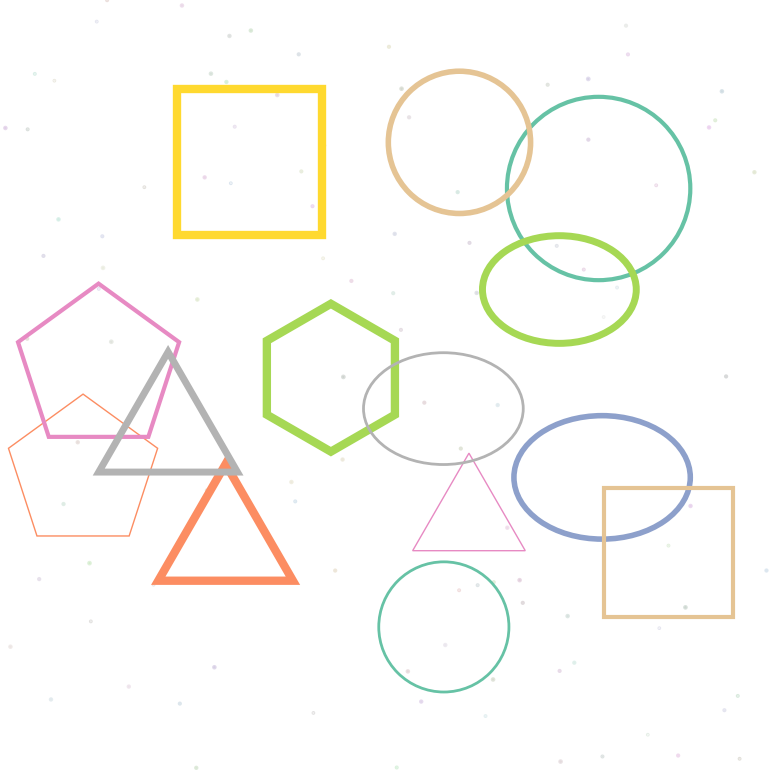[{"shape": "circle", "thickness": 1, "radius": 0.42, "center": [0.576, 0.186]}, {"shape": "circle", "thickness": 1.5, "radius": 0.6, "center": [0.777, 0.755]}, {"shape": "pentagon", "thickness": 0.5, "radius": 0.51, "center": [0.108, 0.386]}, {"shape": "triangle", "thickness": 3, "radius": 0.5, "center": [0.293, 0.296]}, {"shape": "oval", "thickness": 2, "radius": 0.57, "center": [0.782, 0.38]}, {"shape": "pentagon", "thickness": 1.5, "radius": 0.55, "center": [0.128, 0.522]}, {"shape": "triangle", "thickness": 0.5, "radius": 0.42, "center": [0.609, 0.327]}, {"shape": "hexagon", "thickness": 3, "radius": 0.48, "center": [0.43, 0.509]}, {"shape": "oval", "thickness": 2.5, "radius": 0.5, "center": [0.726, 0.624]}, {"shape": "square", "thickness": 3, "radius": 0.47, "center": [0.324, 0.79]}, {"shape": "circle", "thickness": 2, "radius": 0.46, "center": [0.597, 0.815]}, {"shape": "square", "thickness": 1.5, "radius": 0.42, "center": [0.868, 0.282]}, {"shape": "oval", "thickness": 1, "radius": 0.52, "center": [0.576, 0.469]}, {"shape": "triangle", "thickness": 2.5, "radius": 0.52, "center": [0.218, 0.439]}]